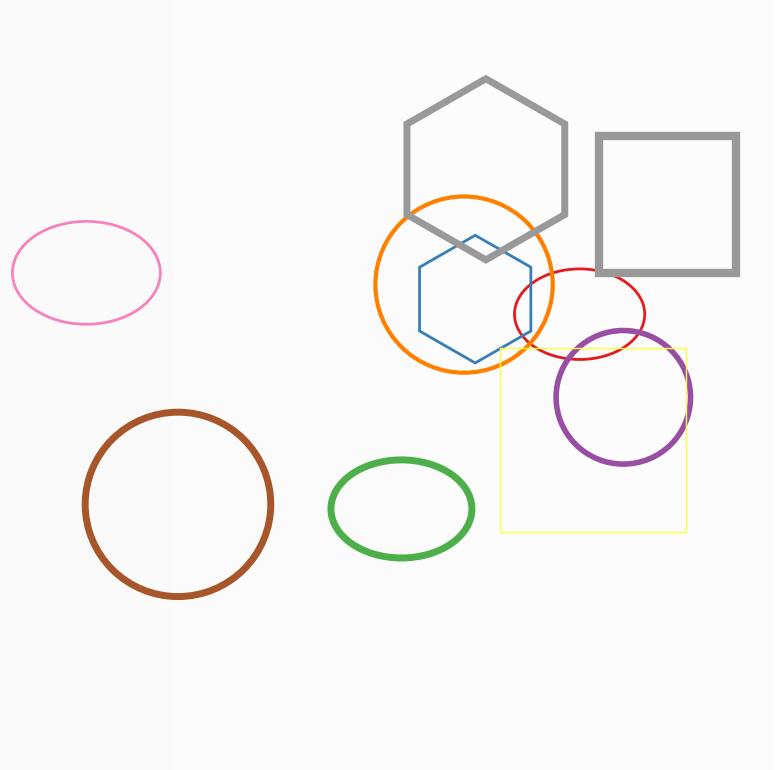[{"shape": "oval", "thickness": 1, "radius": 0.42, "center": [0.748, 0.592]}, {"shape": "hexagon", "thickness": 1, "radius": 0.41, "center": [0.613, 0.612]}, {"shape": "oval", "thickness": 2.5, "radius": 0.45, "center": [0.518, 0.339]}, {"shape": "circle", "thickness": 2, "radius": 0.43, "center": [0.804, 0.484]}, {"shape": "circle", "thickness": 1.5, "radius": 0.57, "center": [0.599, 0.63]}, {"shape": "square", "thickness": 0.5, "radius": 0.6, "center": [0.765, 0.428]}, {"shape": "circle", "thickness": 2.5, "radius": 0.6, "center": [0.23, 0.345]}, {"shape": "oval", "thickness": 1, "radius": 0.48, "center": [0.111, 0.646]}, {"shape": "hexagon", "thickness": 2.5, "radius": 0.59, "center": [0.627, 0.78]}, {"shape": "square", "thickness": 3, "radius": 0.44, "center": [0.861, 0.734]}]